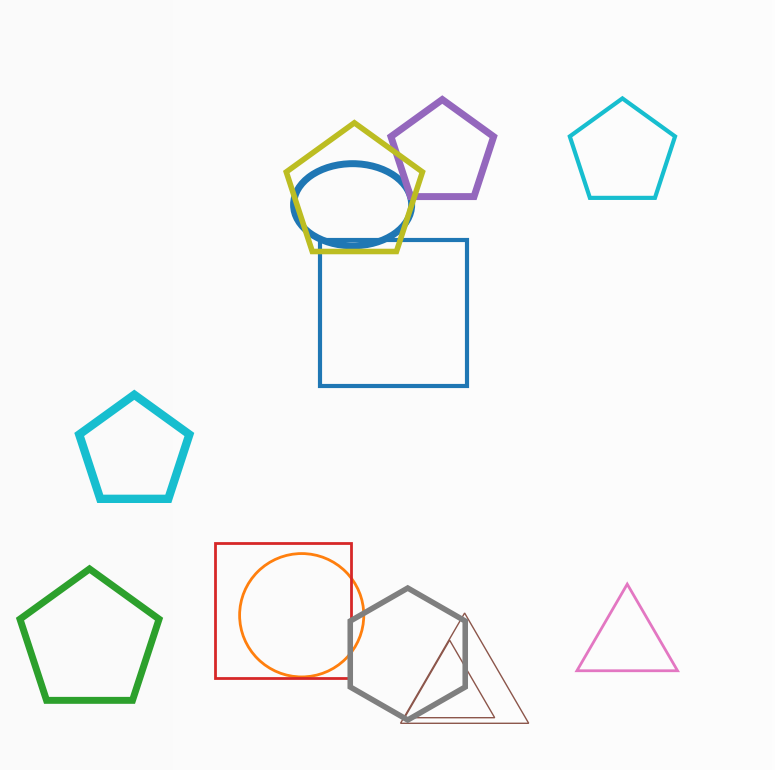[{"shape": "square", "thickness": 1.5, "radius": 0.47, "center": [0.507, 0.594]}, {"shape": "oval", "thickness": 2.5, "radius": 0.38, "center": [0.455, 0.734]}, {"shape": "circle", "thickness": 1, "radius": 0.4, "center": [0.389, 0.201]}, {"shape": "pentagon", "thickness": 2.5, "radius": 0.47, "center": [0.116, 0.167]}, {"shape": "square", "thickness": 1, "radius": 0.44, "center": [0.365, 0.207]}, {"shape": "pentagon", "thickness": 2.5, "radius": 0.35, "center": [0.571, 0.801]}, {"shape": "triangle", "thickness": 0.5, "radius": 0.48, "center": [0.6, 0.108]}, {"shape": "triangle", "thickness": 0.5, "radius": 0.34, "center": [0.58, 0.101]}, {"shape": "triangle", "thickness": 1, "radius": 0.37, "center": [0.809, 0.166]}, {"shape": "hexagon", "thickness": 2, "radius": 0.43, "center": [0.526, 0.151]}, {"shape": "pentagon", "thickness": 2, "radius": 0.46, "center": [0.457, 0.748]}, {"shape": "pentagon", "thickness": 1.5, "radius": 0.36, "center": [0.803, 0.801]}, {"shape": "pentagon", "thickness": 3, "radius": 0.37, "center": [0.173, 0.413]}]